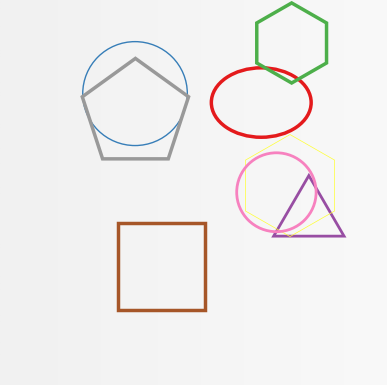[{"shape": "oval", "thickness": 2.5, "radius": 0.64, "center": [0.674, 0.734]}, {"shape": "circle", "thickness": 1, "radius": 0.67, "center": [0.348, 0.757]}, {"shape": "hexagon", "thickness": 2.5, "radius": 0.52, "center": [0.753, 0.888]}, {"shape": "triangle", "thickness": 2, "radius": 0.52, "center": [0.797, 0.439]}, {"shape": "hexagon", "thickness": 0.5, "radius": 0.66, "center": [0.748, 0.518]}, {"shape": "square", "thickness": 2.5, "radius": 0.56, "center": [0.416, 0.308]}, {"shape": "circle", "thickness": 2, "radius": 0.51, "center": [0.713, 0.501]}, {"shape": "pentagon", "thickness": 2.5, "radius": 0.72, "center": [0.349, 0.704]}]